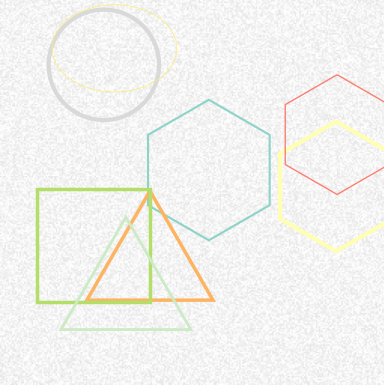[{"shape": "hexagon", "thickness": 1.5, "radius": 0.91, "center": [0.542, 0.558]}, {"shape": "hexagon", "thickness": 3, "radius": 0.84, "center": [0.873, 0.516]}, {"shape": "hexagon", "thickness": 1, "radius": 0.78, "center": [0.876, 0.65]}, {"shape": "triangle", "thickness": 2.5, "radius": 0.95, "center": [0.389, 0.315]}, {"shape": "square", "thickness": 2.5, "radius": 0.73, "center": [0.242, 0.363]}, {"shape": "circle", "thickness": 3, "radius": 0.72, "center": [0.27, 0.832]}, {"shape": "triangle", "thickness": 2, "radius": 0.97, "center": [0.327, 0.241]}, {"shape": "oval", "thickness": 0.5, "radius": 0.81, "center": [0.297, 0.875]}]